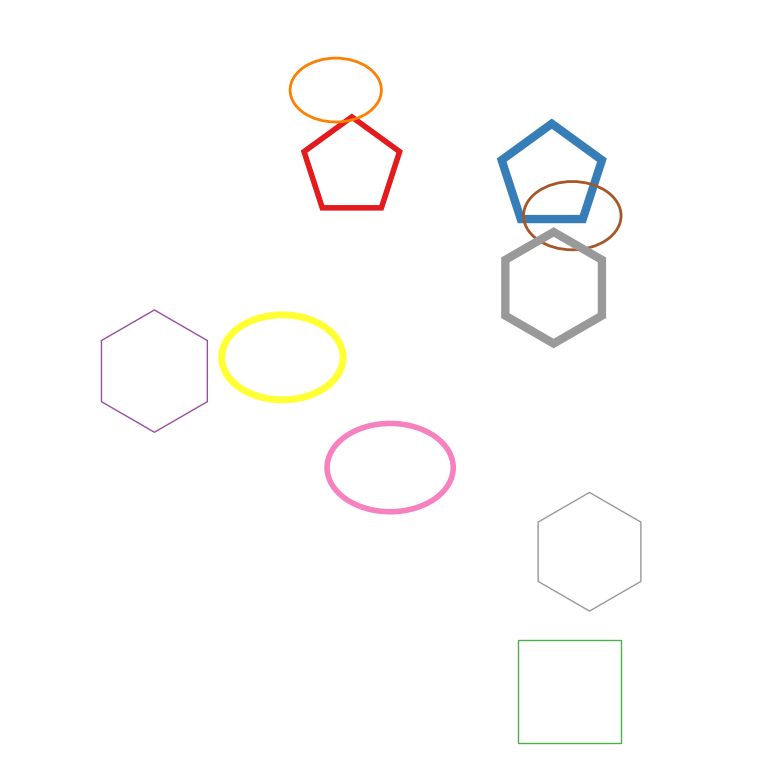[{"shape": "pentagon", "thickness": 2, "radius": 0.33, "center": [0.457, 0.783]}, {"shape": "pentagon", "thickness": 3, "radius": 0.34, "center": [0.717, 0.771]}, {"shape": "square", "thickness": 0.5, "radius": 0.33, "center": [0.74, 0.102]}, {"shape": "hexagon", "thickness": 0.5, "radius": 0.4, "center": [0.201, 0.518]}, {"shape": "oval", "thickness": 1, "radius": 0.3, "center": [0.436, 0.883]}, {"shape": "oval", "thickness": 2.5, "radius": 0.39, "center": [0.367, 0.536]}, {"shape": "oval", "thickness": 1, "radius": 0.32, "center": [0.743, 0.72]}, {"shape": "oval", "thickness": 2, "radius": 0.41, "center": [0.507, 0.393]}, {"shape": "hexagon", "thickness": 3, "radius": 0.36, "center": [0.719, 0.626]}, {"shape": "hexagon", "thickness": 0.5, "radius": 0.39, "center": [0.766, 0.283]}]